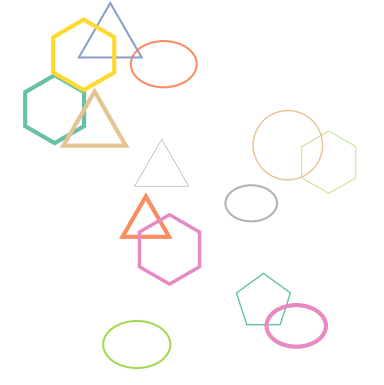[{"shape": "hexagon", "thickness": 3, "radius": 0.44, "center": [0.142, 0.717]}, {"shape": "pentagon", "thickness": 1, "radius": 0.37, "center": [0.684, 0.216]}, {"shape": "oval", "thickness": 1.5, "radius": 0.43, "center": [0.425, 0.833]}, {"shape": "triangle", "thickness": 3, "radius": 0.35, "center": [0.379, 0.42]}, {"shape": "triangle", "thickness": 1.5, "radius": 0.47, "center": [0.286, 0.898]}, {"shape": "oval", "thickness": 3, "radius": 0.39, "center": [0.769, 0.154]}, {"shape": "hexagon", "thickness": 2.5, "radius": 0.45, "center": [0.44, 0.352]}, {"shape": "oval", "thickness": 1.5, "radius": 0.44, "center": [0.355, 0.105]}, {"shape": "hexagon", "thickness": 0.5, "radius": 0.41, "center": [0.854, 0.579]}, {"shape": "hexagon", "thickness": 3, "radius": 0.46, "center": [0.218, 0.858]}, {"shape": "triangle", "thickness": 3, "radius": 0.47, "center": [0.246, 0.669]}, {"shape": "circle", "thickness": 1, "radius": 0.45, "center": [0.748, 0.623]}, {"shape": "oval", "thickness": 1.5, "radius": 0.34, "center": [0.653, 0.472]}, {"shape": "triangle", "thickness": 0.5, "radius": 0.41, "center": [0.42, 0.557]}]